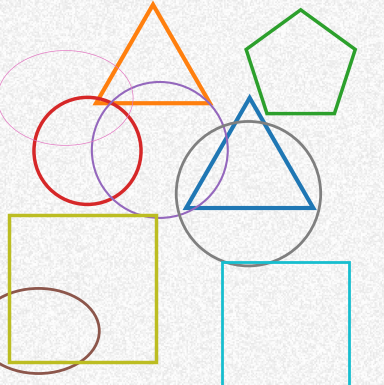[{"shape": "triangle", "thickness": 3, "radius": 0.95, "center": [0.649, 0.555]}, {"shape": "triangle", "thickness": 3, "radius": 0.85, "center": [0.397, 0.817]}, {"shape": "pentagon", "thickness": 2.5, "radius": 0.75, "center": [0.781, 0.825]}, {"shape": "circle", "thickness": 2.5, "radius": 0.7, "center": [0.227, 0.608]}, {"shape": "circle", "thickness": 1.5, "radius": 0.88, "center": [0.415, 0.611]}, {"shape": "oval", "thickness": 2, "radius": 0.79, "center": [0.1, 0.14]}, {"shape": "oval", "thickness": 0.5, "radius": 0.88, "center": [0.17, 0.746]}, {"shape": "circle", "thickness": 2, "radius": 0.94, "center": [0.645, 0.497]}, {"shape": "square", "thickness": 2.5, "radius": 0.95, "center": [0.214, 0.252]}, {"shape": "square", "thickness": 2, "radius": 0.83, "center": [0.742, 0.155]}]